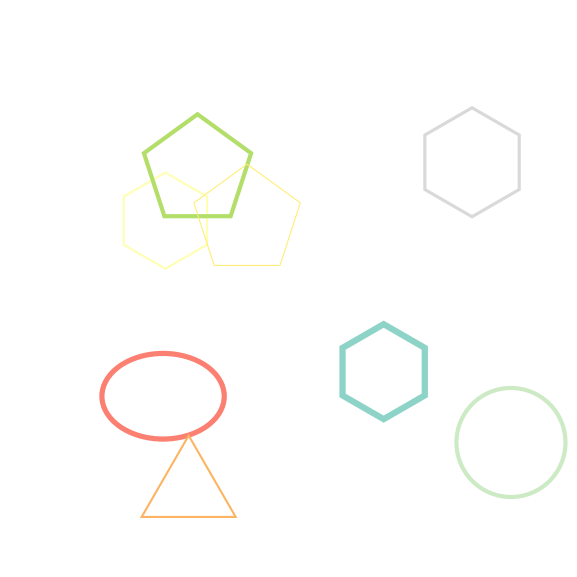[{"shape": "hexagon", "thickness": 3, "radius": 0.41, "center": [0.664, 0.356]}, {"shape": "hexagon", "thickness": 1, "radius": 0.42, "center": [0.286, 0.617]}, {"shape": "oval", "thickness": 2.5, "radius": 0.53, "center": [0.282, 0.313]}, {"shape": "triangle", "thickness": 1, "radius": 0.47, "center": [0.327, 0.151]}, {"shape": "pentagon", "thickness": 2, "radius": 0.49, "center": [0.342, 0.704]}, {"shape": "hexagon", "thickness": 1.5, "radius": 0.47, "center": [0.817, 0.718]}, {"shape": "circle", "thickness": 2, "radius": 0.47, "center": [0.885, 0.233]}, {"shape": "pentagon", "thickness": 0.5, "radius": 0.48, "center": [0.428, 0.618]}]